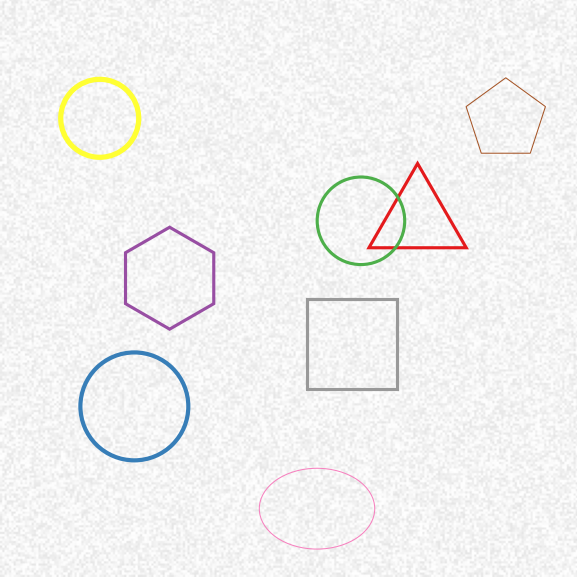[{"shape": "triangle", "thickness": 1.5, "radius": 0.49, "center": [0.723, 0.619]}, {"shape": "circle", "thickness": 2, "radius": 0.47, "center": [0.233, 0.295]}, {"shape": "circle", "thickness": 1.5, "radius": 0.38, "center": [0.625, 0.617]}, {"shape": "hexagon", "thickness": 1.5, "radius": 0.44, "center": [0.294, 0.517]}, {"shape": "circle", "thickness": 2.5, "radius": 0.34, "center": [0.173, 0.794]}, {"shape": "pentagon", "thickness": 0.5, "radius": 0.36, "center": [0.876, 0.792]}, {"shape": "oval", "thickness": 0.5, "radius": 0.5, "center": [0.549, 0.118]}, {"shape": "square", "thickness": 1.5, "radius": 0.39, "center": [0.609, 0.404]}]